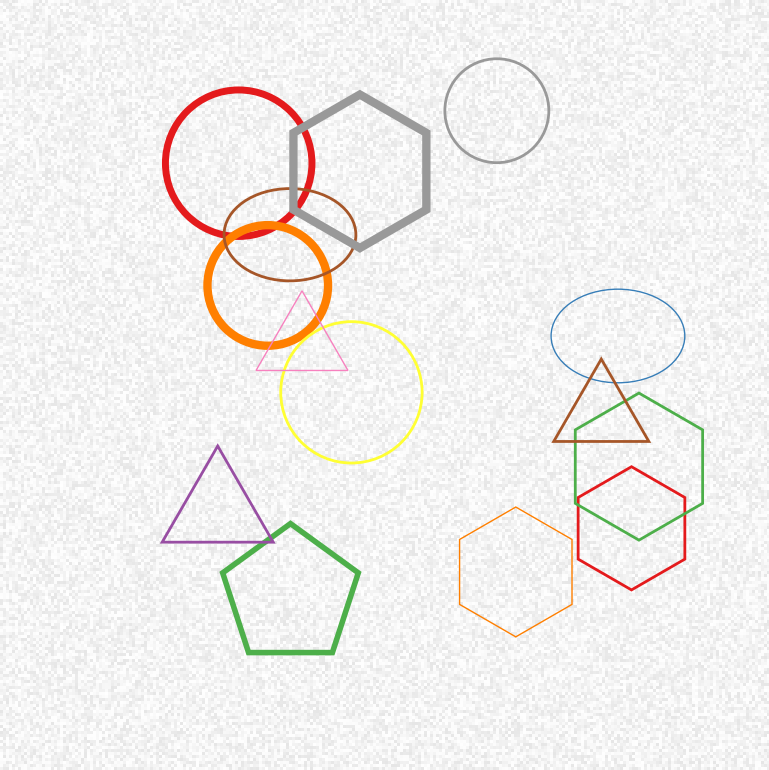[{"shape": "circle", "thickness": 2.5, "radius": 0.48, "center": [0.31, 0.788]}, {"shape": "hexagon", "thickness": 1, "radius": 0.4, "center": [0.82, 0.314]}, {"shape": "oval", "thickness": 0.5, "radius": 0.43, "center": [0.803, 0.564]}, {"shape": "hexagon", "thickness": 1, "radius": 0.48, "center": [0.83, 0.394]}, {"shape": "pentagon", "thickness": 2, "radius": 0.46, "center": [0.377, 0.227]}, {"shape": "triangle", "thickness": 1, "radius": 0.42, "center": [0.283, 0.337]}, {"shape": "circle", "thickness": 3, "radius": 0.39, "center": [0.348, 0.629]}, {"shape": "hexagon", "thickness": 0.5, "radius": 0.42, "center": [0.67, 0.257]}, {"shape": "circle", "thickness": 1, "radius": 0.46, "center": [0.456, 0.49]}, {"shape": "oval", "thickness": 1, "radius": 0.43, "center": [0.377, 0.695]}, {"shape": "triangle", "thickness": 1, "radius": 0.36, "center": [0.781, 0.462]}, {"shape": "triangle", "thickness": 0.5, "radius": 0.34, "center": [0.392, 0.553]}, {"shape": "circle", "thickness": 1, "radius": 0.34, "center": [0.645, 0.856]}, {"shape": "hexagon", "thickness": 3, "radius": 0.5, "center": [0.467, 0.778]}]